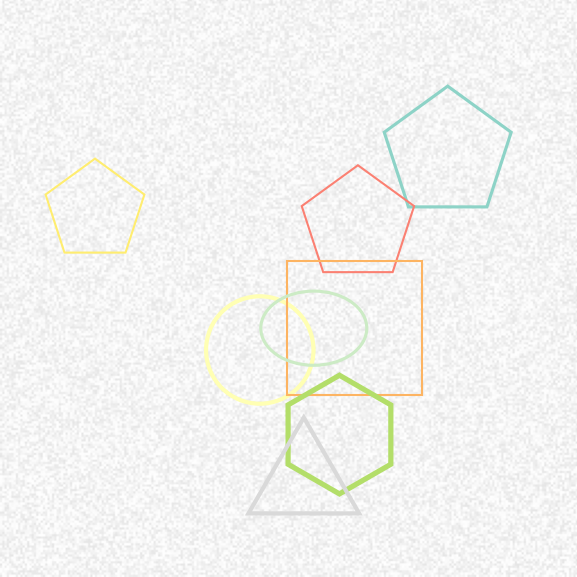[{"shape": "pentagon", "thickness": 1.5, "radius": 0.58, "center": [0.775, 0.734]}, {"shape": "circle", "thickness": 2, "radius": 0.47, "center": [0.45, 0.393]}, {"shape": "pentagon", "thickness": 1, "radius": 0.51, "center": [0.62, 0.611]}, {"shape": "square", "thickness": 1, "radius": 0.58, "center": [0.614, 0.431]}, {"shape": "hexagon", "thickness": 2.5, "radius": 0.51, "center": [0.588, 0.247]}, {"shape": "triangle", "thickness": 2, "radius": 0.55, "center": [0.526, 0.165]}, {"shape": "oval", "thickness": 1.5, "radius": 0.46, "center": [0.543, 0.431]}, {"shape": "pentagon", "thickness": 1, "radius": 0.45, "center": [0.165, 0.634]}]